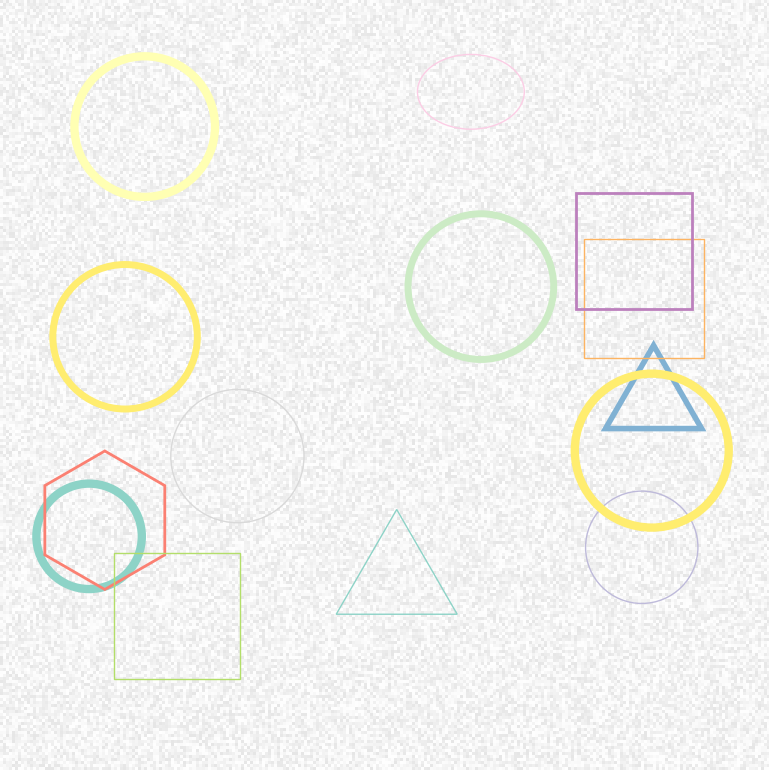[{"shape": "circle", "thickness": 3, "radius": 0.34, "center": [0.116, 0.303]}, {"shape": "triangle", "thickness": 0.5, "radius": 0.45, "center": [0.515, 0.248]}, {"shape": "circle", "thickness": 3, "radius": 0.46, "center": [0.188, 0.836]}, {"shape": "circle", "thickness": 0.5, "radius": 0.36, "center": [0.833, 0.289]}, {"shape": "hexagon", "thickness": 1, "radius": 0.45, "center": [0.136, 0.324]}, {"shape": "triangle", "thickness": 2, "radius": 0.36, "center": [0.849, 0.479]}, {"shape": "square", "thickness": 0.5, "radius": 0.39, "center": [0.836, 0.613]}, {"shape": "square", "thickness": 0.5, "radius": 0.41, "center": [0.23, 0.2]}, {"shape": "oval", "thickness": 0.5, "radius": 0.35, "center": [0.612, 0.881]}, {"shape": "circle", "thickness": 0.5, "radius": 0.43, "center": [0.308, 0.408]}, {"shape": "square", "thickness": 1, "radius": 0.38, "center": [0.824, 0.674]}, {"shape": "circle", "thickness": 2.5, "radius": 0.47, "center": [0.624, 0.628]}, {"shape": "circle", "thickness": 3, "radius": 0.5, "center": [0.846, 0.415]}, {"shape": "circle", "thickness": 2.5, "radius": 0.47, "center": [0.162, 0.563]}]